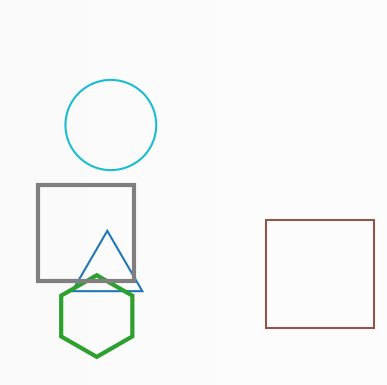[{"shape": "triangle", "thickness": 1.5, "radius": 0.52, "center": [0.277, 0.296]}, {"shape": "hexagon", "thickness": 3, "radius": 0.53, "center": [0.25, 0.179]}, {"shape": "square", "thickness": 1.5, "radius": 0.7, "center": [0.826, 0.289]}, {"shape": "square", "thickness": 3, "radius": 0.62, "center": [0.222, 0.395]}, {"shape": "circle", "thickness": 1.5, "radius": 0.59, "center": [0.286, 0.675]}]